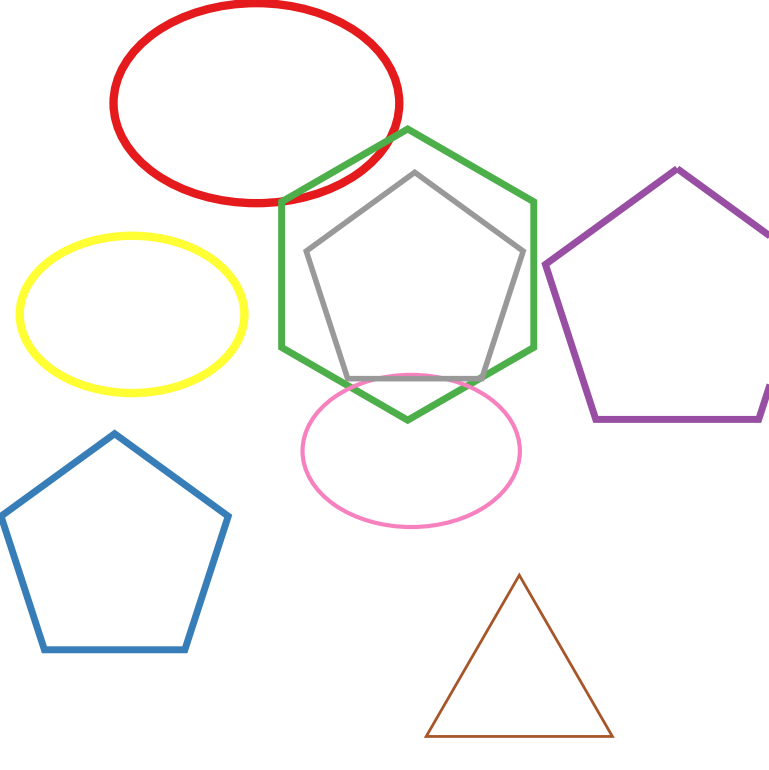[{"shape": "oval", "thickness": 3, "radius": 0.93, "center": [0.333, 0.866]}, {"shape": "pentagon", "thickness": 2.5, "radius": 0.78, "center": [0.149, 0.282]}, {"shape": "hexagon", "thickness": 2.5, "radius": 0.95, "center": [0.529, 0.643]}, {"shape": "pentagon", "thickness": 2.5, "radius": 0.9, "center": [0.88, 0.601]}, {"shape": "oval", "thickness": 3, "radius": 0.73, "center": [0.172, 0.592]}, {"shape": "triangle", "thickness": 1, "radius": 0.7, "center": [0.674, 0.113]}, {"shape": "oval", "thickness": 1.5, "radius": 0.71, "center": [0.534, 0.414]}, {"shape": "pentagon", "thickness": 2, "radius": 0.74, "center": [0.539, 0.628]}]